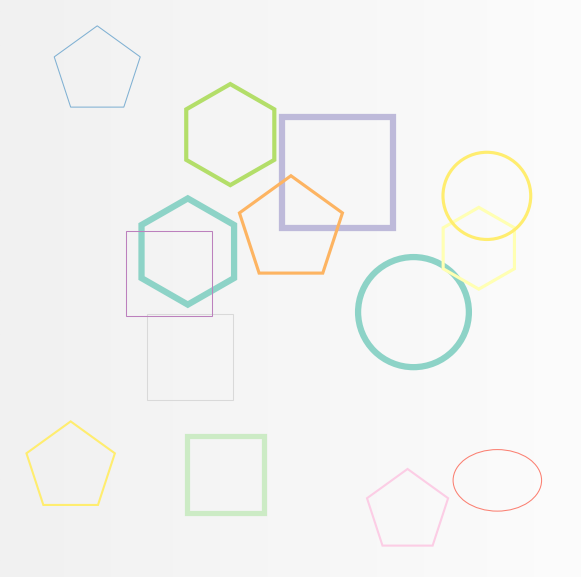[{"shape": "circle", "thickness": 3, "radius": 0.48, "center": [0.711, 0.459]}, {"shape": "hexagon", "thickness": 3, "radius": 0.46, "center": [0.323, 0.564]}, {"shape": "hexagon", "thickness": 1.5, "radius": 0.35, "center": [0.824, 0.569]}, {"shape": "square", "thickness": 3, "radius": 0.48, "center": [0.581, 0.7]}, {"shape": "oval", "thickness": 0.5, "radius": 0.38, "center": [0.856, 0.167]}, {"shape": "pentagon", "thickness": 0.5, "radius": 0.39, "center": [0.167, 0.877]}, {"shape": "pentagon", "thickness": 1.5, "radius": 0.47, "center": [0.501, 0.602]}, {"shape": "hexagon", "thickness": 2, "radius": 0.44, "center": [0.396, 0.766]}, {"shape": "pentagon", "thickness": 1, "radius": 0.37, "center": [0.701, 0.114]}, {"shape": "square", "thickness": 0.5, "radius": 0.37, "center": [0.327, 0.381]}, {"shape": "square", "thickness": 0.5, "radius": 0.37, "center": [0.291, 0.525]}, {"shape": "square", "thickness": 2.5, "radius": 0.33, "center": [0.388, 0.177]}, {"shape": "circle", "thickness": 1.5, "radius": 0.38, "center": [0.838, 0.66]}, {"shape": "pentagon", "thickness": 1, "radius": 0.4, "center": [0.122, 0.189]}]